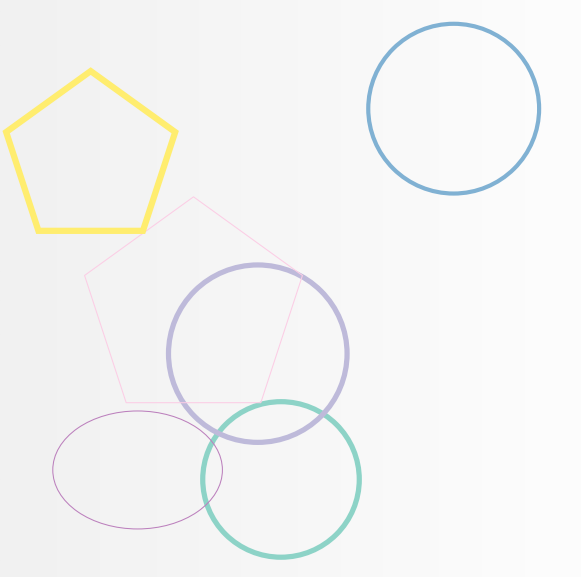[{"shape": "circle", "thickness": 2.5, "radius": 0.67, "center": [0.483, 0.169]}, {"shape": "circle", "thickness": 2.5, "radius": 0.77, "center": [0.443, 0.387]}, {"shape": "circle", "thickness": 2, "radius": 0.73, "center": [0.781, 0.811]}, {"shape": "pentagon", "thickness": 0.5, "radius": 0.99, "center": [0.333, 0.461]}, {"shape": "oval", "thickness": 0.5, "radius": 0.73, "center": [0.237, 0.185]}, {"shape": "pentagon", "thickness": 3, "radius": 0.76, "center": [0.156, 0.723]}]